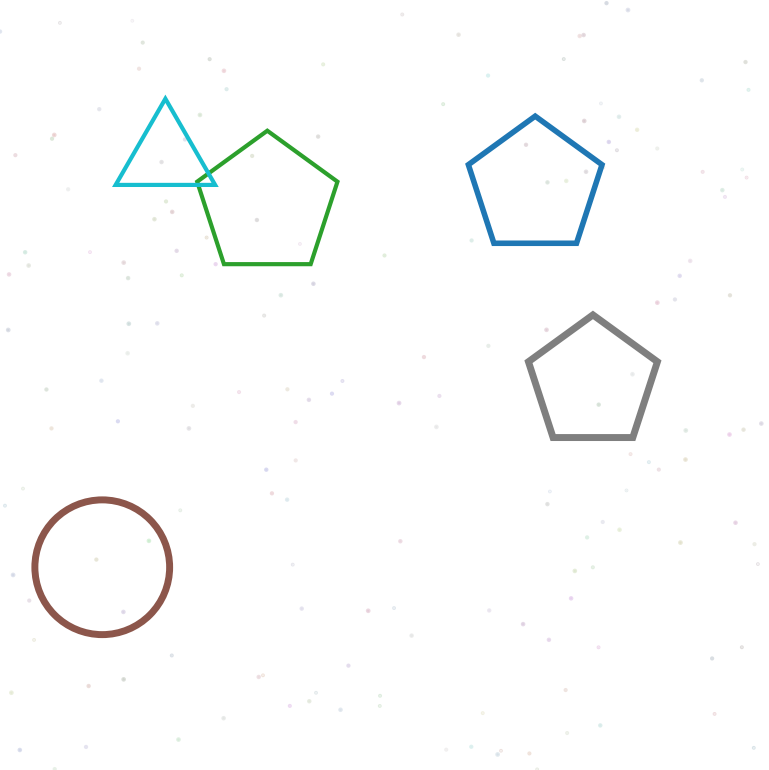[{"shape": "pentagon", "thickness": 2, "radius": 0.46, "center": [0.695, 0.758]}, {"shape": "pentagon", "thickness": 1.5, "radius": 0.48, "center": [0.347, 0.734]}, {"shape": "circle", "thickness": 2.5, "radius": 0.44, "center": [0.133, 0.263]}, {"shape": "pentagon", "thickness": 2.5, "radius": 0.44, "center": [0.77, 0.503]}, {"shape": "triangle", "thickness": 1.5, "radius": 0.37, "center": [0.215, 0.797]}]